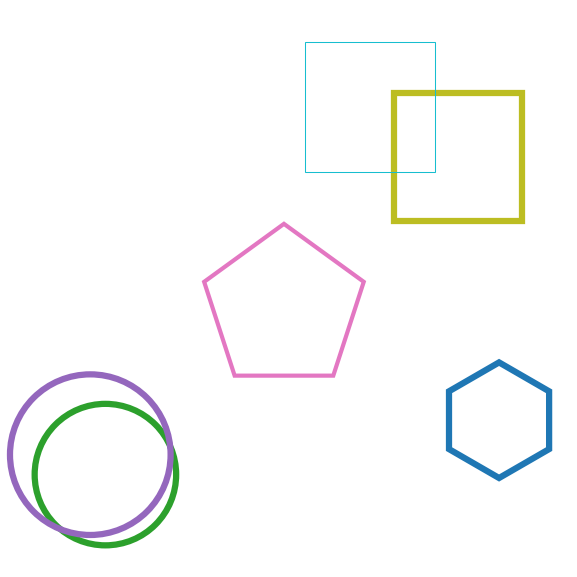[{"shape": "hexagon", "thickness": 3, "radius": 0.5, "center": [0.864, 0.272]}, {"shape": "circle", "thickness": 3, "radius": 0.61, "center": [0.183, 0.177]}, {"shape": "circle", "thickness": 3, "radius": 0.7, "center": [0.156, 0.212]}, {"shape": "pentagon", "thickness": 2, "radius": 0.73, "center": [0.492, 0.466]}, {"shape": "square", "thickness": 3, "radius": 0.56, "center": [0.793, 0.728]}, {"shape": "square", "thickness": 0.5, "radius": 0.56, "center": [0.641, 0.814]}]